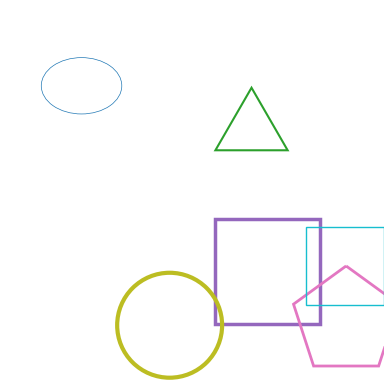[{"shape": "oval", "thickness": 0.5, "radius": 0.52, "center": [0.212, 0.777]}, {"shape": "triangle", "thickness": 1.5, "radius": 0.54, "center": [0.653, 0.664]}, {"shape": "square", "thickness": 2.5, "radius": 0.68, "center": [0.696, 0.295]}, {"shape": "pentagon", "thickness": 2, "radius": 0.72, "center": [0.899, 0.166]}, {"shape": "circle", "thickness": 3, "radius": 0.68, "center": [0.441, 0.155]}, {"shape": "square", "thickness": 1, "radius": 0.51, "center": [0.896, 0.31]}]